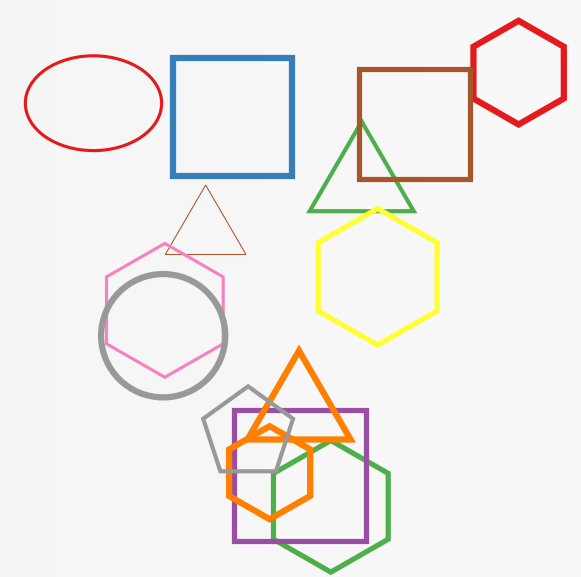[{"shape": "hexagon", "thickness": 3, "radius": 0.45, "center": [0.892, 0.873]}, {"shape": "oval", "thickness": 1.5, "radius": 0.59, "center": [0.161, 0.82]}, {"shape": "square", "thickness": 3, "radius": 0.51, "center": [0.4, 0.797]}, {"shape": "triangle", "thickness": 2, "radius": 0.52, "center": [0.622, 0.685]}, {"shape": "hexagon", "thickness": 2.5, "radius": 0.57, "center": [0.569, 0.122]}, {"shape": "square", "thickness": 2.5, "radius": 0.56, "center": [0.516, 0.175]}, {"shape": "triangle", "thickness": 3, "radius": 0.51, "center": [0.514, 0.289]}, {"shape": "hexagon", "thickness": 3, "radius": 0.4, "center": [0.464, 0.181]}, {"shape": "hexagon", "thickness": 2.5, "radius": 0.59, "center": [0.65, 0.52]}, {"shape": "triangle", "thickness": 0.5, "radius": 0.4, "center": [0.354, 0.599]}, {"shape": "square", "thickness": 2.5, "radius": 0.48, "center": [0.713, 0.785]}, {"shape": "hexagon", "thickness": 1.5, "radius": 0.58, "center": [0.284, 0.462]}, {"shape": "pentagon", "thickness": 2, "radius": 0.41, "center": [0.427, 0.249]}, {"shape": "circle", "thickness": 3, "radius": 0.53, "center": [0.281, 0.418]}]